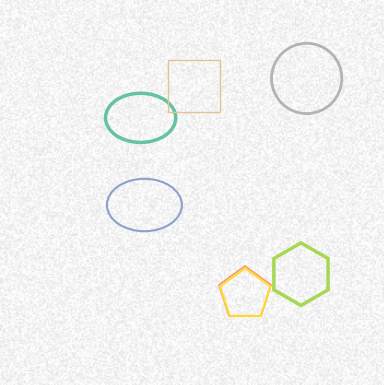[{"shape": "oval", "thickness": 2.5, "radius": 0.46, "center": [0.365, 0.694]}, {"shape": "pentagon", "thickness": 1, "radius": 0.36, "center": [0.636, 0.238]}, {"shape": "oval", "thickness": 1.5, "radius": 0.49, "center": [0.375, 0.467]}, {"shape": "hexagon", "thickness": 2.5, "radius": 0.41, "center": [0.782, 0.288]}, {"shape": "pentagon", "thickness": 1.5, "radius": 0.34, "center": [0.637, 0.235]}, {"shape": "square", "thickness": 1, "radius": 0.34, "center": [0.504, 0.777]}, {"shape": "circle", "thickness": 2, "radius": 0.46, "center": [0.797, 0.796]}]